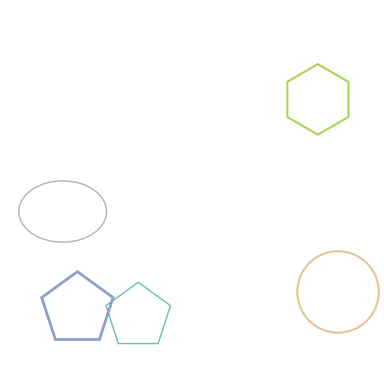[{"shape": "pentagon", "thickness": 1, "radius": 0.44, "center": [0.359, 0.179]}, {"shape": "pentagon", "thickness": 2, "radius": 0.49, "center": [0.201, 0.197]}, {"shape": "hexagon", "thickness": 1.5, "radius": 0.46, "center": [0.826, 0.742]}, {"shape": "circle", "thickness": 1.5, "radius": 0.53, "center": [0.878, 0.242]}, {"shape": "oval", "thickness": 1, "radius": 0.57, "center": [0.163, 0.451]}]